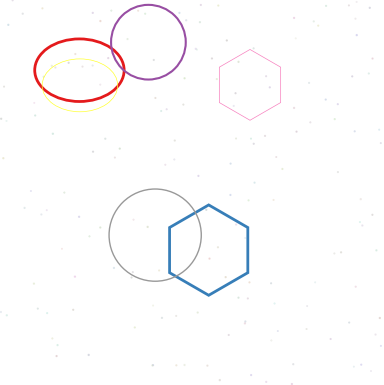[{"shape": "oval", "thickness": 2, "radius": 0.58, "center": [0.206, 0.818]}, {"shape": "hexagon", "thickness": 2, "radius": 0.59, "center": [0.542, 0.35]}, {"shape": "circle", "thickness": 1.5, "radius": 0.48, "center": [0.385, 0.89]}, {"shape": "oval", "thickness": 0.5, "radius": 0.49, "center": [0.208, 0.778]}, {"shape": "hexagon", "thickness": 0.5, "radius": 0.46, "center": [0.649, 0.78]}, {"shape": "circle", "thickness": 1, "radius": 0.6, "center": [0.403, 0.389]}]